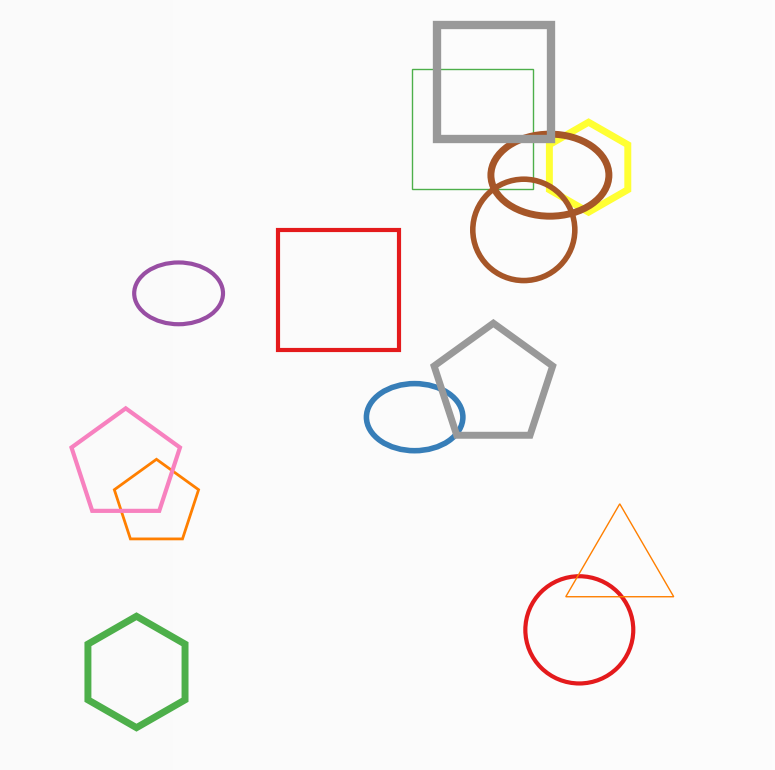[{"shape": "circle", "thickness": 1.5, "radius": 0.35, "center": [0.747, 0.182]}, {"shape": "square", "thickness": 1.5, "radius": 0.39, "center": [0.437, 0.623]}, {"shape": "oval", "thickness": 2, "radius": 0.31, "center": [0.535, 0.458]}, {"shape": "hexagon", "thickness": 2.5, "radius": 0.36, "center": [0.176, 0.127]}, {"shape": "square", "thickness": 0.5, "radius": 0.39, "center": [0.609, 0.832]}, {"shape": "oval", "thickness": 1.5, "radius": 0.29, "center": [0.23, 0.619]}, {"shape": "pentagon", "thickness": 1, "radius": 0.29, "center": [0.202, 0.346]}, {"shape": "triangle", "thickness": 0.5, "radius": 0.4, "center": [0.8, 0.265]}, {"shape": "hexagon", "thickness": 2.5, "radius": 0.29, "center": [0.759, 0.783]}, {"shape": "circle", "thickness": 2, "radius": 0.33, "center": [0.676, 0.701]}, {"shape": "oval", "thickness": 2.5, "radius": 0.38, "center": [0.71, 0.773]}, {"shape": "pentagon", "thickness": 1.5, "radius": 0.37, "center": [0.162, 0.396]}, {"shape": "pentagon", "thickness": 2.5, "radius": 0.4, "center": [0.637, 0.5]}, {"shape": "square", "thickness": 3, "radius": 0.37, "center": [0.637, 0.894]}]